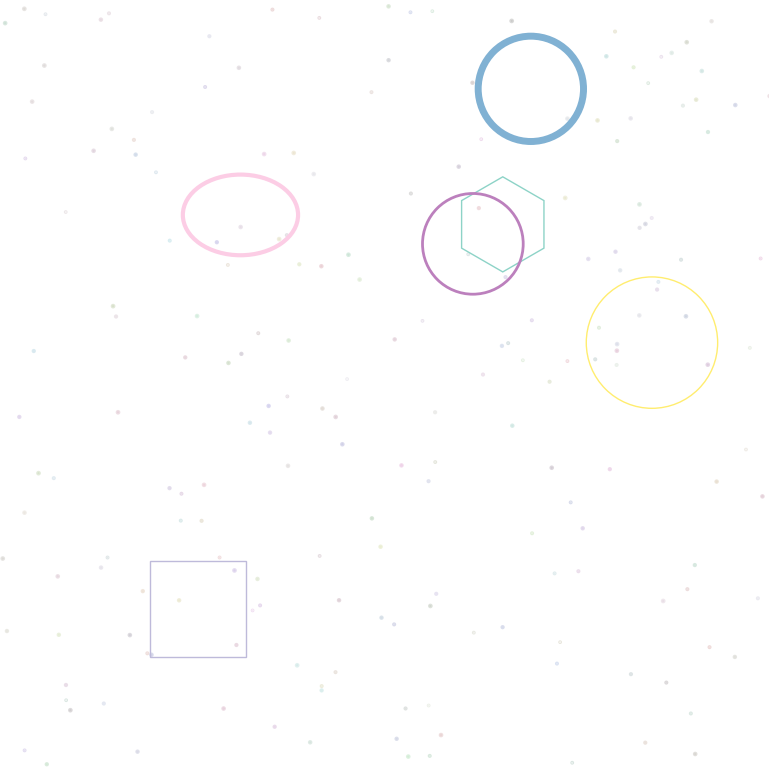[{"shape": "hexagon", "thickness": 0.5, "radius": 0.31, "center": [0.653, 0.709]}, {"shape": "square", "thickness": 0.5, "radius": 0.31, "center": [0.257, 0.209]}, {"shape": "circle", "thickness": 2.5, "radius": 0.34, "center": [0.689, 0.885]}, {"shape": "oval", "thickness": 1.5, "radius": 0.37, "center": [0.312, 0.721]}, {"shape": "circle", "thickness": 1, "radius": 0.33, "center": [0.614, 0.683]}, {"shape": "circle", "thickness": 0.5, "radius": 0.43, "center": [0.847, 0.555]}]